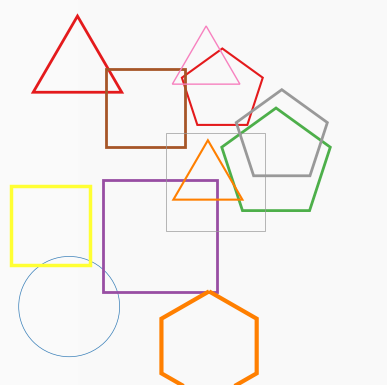[{"shape": "pentagon", "thickness": 1.5, "radius": 0.55, "center": [0.574, 0.764]}, {"shape": "triangle", "thickness": 2, "radius": 0.66, "center": [0.2, 0.826]}, {"shape": "circle", "thickness": 0.5, "radius": 0.65, "center": [0.178, 0.204]}, {"shape": "pentagon", "thickness": 2, "radius": 0.74, "center": [0.712, 0.572]}, {"shape": "square", "thickness": 2, "radius": 0.73, "center": [0.413, 0.387]}, {"shape": "triangle", "thickness": 1.5, "radius": 0.51, "center": [0.536, 0.533]}, {"shape": "hexagon", "thickness": 3, "radius": 0.71, "center": [0.54, 0.101]}, {"shape": "square", "thickness": 2.5, "radius": 0.51, "center": [0.13, 0.413]}, {"shape": "square", "thickness": 2, "radius": 0.51, "center": [0.376, 0.719]}, {"shape": "triangle", "thickness": 1, "radius": 0.5, "center": [0.532, 0.832]}, {"shape": "square", "thickness": 0.5, "radius": 0.64, "center": [0.557, 0.528]}, {"shape": "pentagon", "thickness": 2, "radius": 0.62, "center": [0.727, 0.643]}]